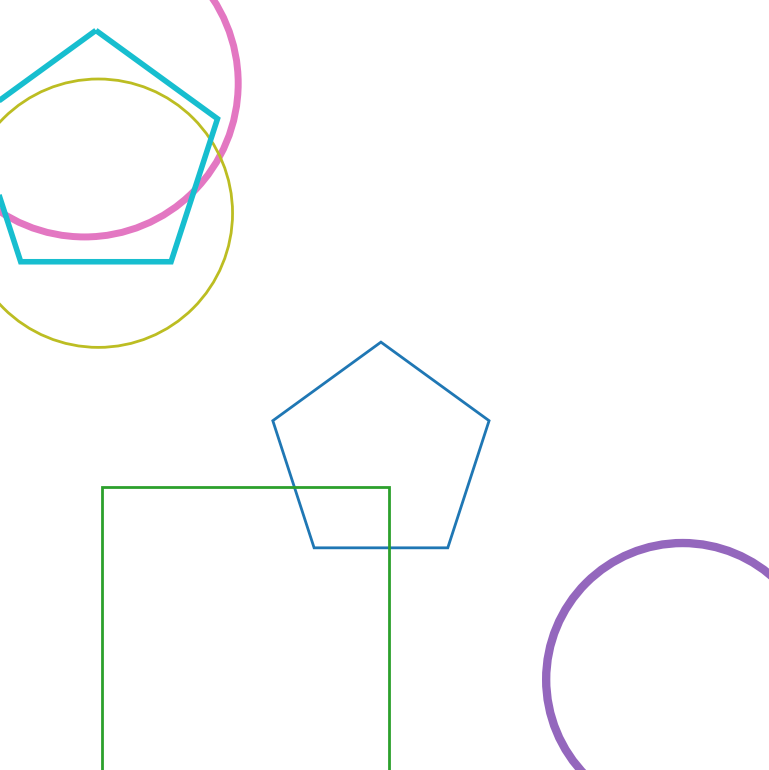[{"shape": "pentagon", "thickness": 1, "radius": 0.74, "center": [0.495, 0.408]}, {"shape": "square", "thickness": 1, "radius": 0.93, "center": [0.319, 0.181]}, {"shape": "circle", "thickness": 3, "radius": 0.89, "center": [0.886, 0.118]}, {"shape": "circle", "thickness": 2.5, "radius": 1.0, "center": [0.11, 0.892]}, {"shape": "circle", "thickness": 1, "radius": 0.87, "center": [0.128, 0.723]}, {"shape": "pentagon", "thickness": 2, "radius": 0.83, "center": [0.125, 0.794]}]